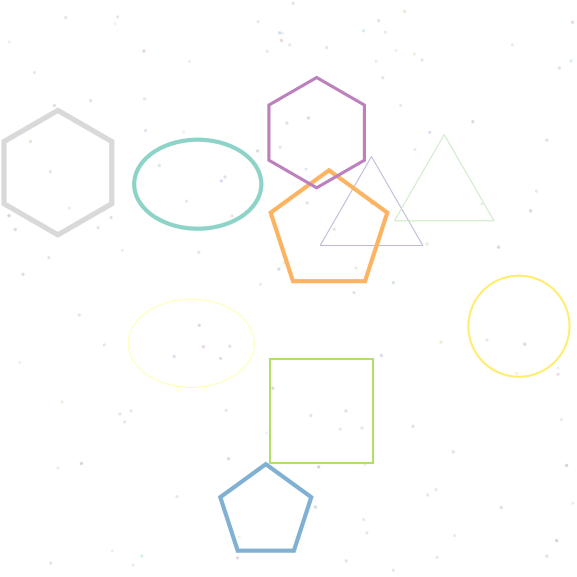[{"shape": "oval", "thickness": 2, "radius": 0.55, "center": [0.342, 0.68]}, {"shape": "oval", "thickness": 0.5, "radius": 0.55, "center": [0.331, 0.405]}, {"shape": "triangle", "thickness": 0.5, "radius": 0.51, "center": [0.643, 0.625]}, {"shape": "pentagon", "thickness": 2, "radius": 0.41, "center": [0.46, 0.113]}, {"shape": "pentagon", "thickness": 2, "radius": 0.53, "center": [0.57, 0.598]}, {"shape": "square", "thickness": 1, "radius": 0.45, "center": [0.556, 0.288]}, {"shape": "hexagon", "thickness": 2.5, "radius": 0.54, "center": [0.1, 0.7]}, {"shape": "hexagon", "thickness": 1.5, "radius": 0.48, "center": [0.548, 0.769]}, {"shape": "triangle", "thickness": 0.5, "radius": 0.5, "center": [0.769, 0.667]}, {"shape": "circle", "thickness": 1, "radius": 0.44, "center": [0.899, 0.434]}]